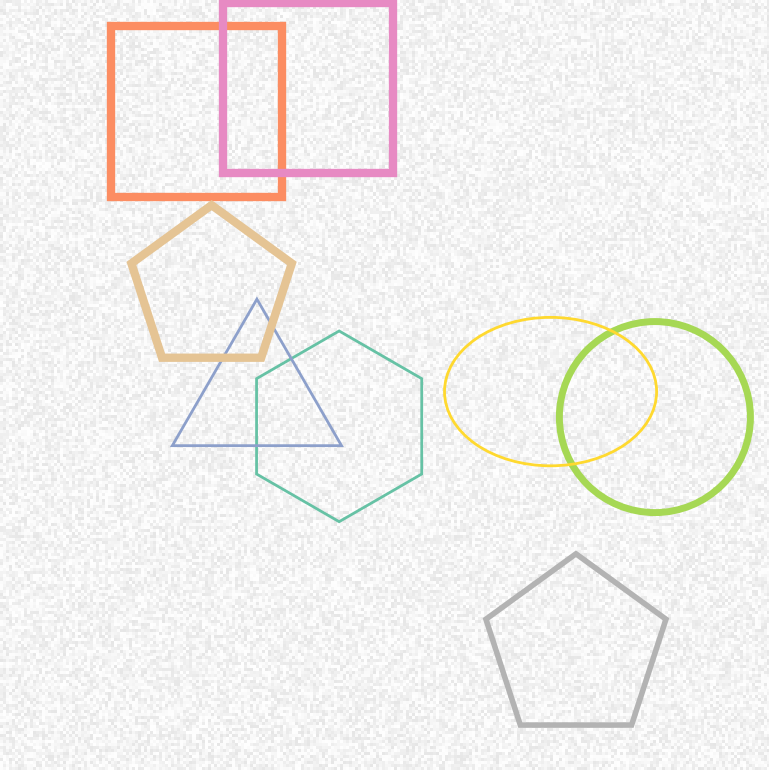[{"shape": "hexagon", "thickness": 1, "radius": 0.62, "center": [0.44, 0.446]}, {"shape": "square", "thickness": 3, "radius": 0.56, "center": [0.256, 0.855]}, {"shape": "triangle", "thickness": 1, "radius": 0.63, "center": [0.334, 0.485]}, {"shape": "square", "thickness": 3, "radius": 0.55, "center": [0.4, 0.886]}, {"shape": "circle", "thickness": 2.5, "radius": 0.62, "center": [0.851, 0.458]}, {"shape": "oval", "thickness": 1, "radius": 0.69, "center": [0.715, 0.491]}, {"shape": "pentagon", "thickness": 3, "radius": 0.55, "center": [0.275, 0.624]}, {"shape": "pentagon", "thickness": 2, "radius": 0.61, "center": [0.748, 0.158]}]